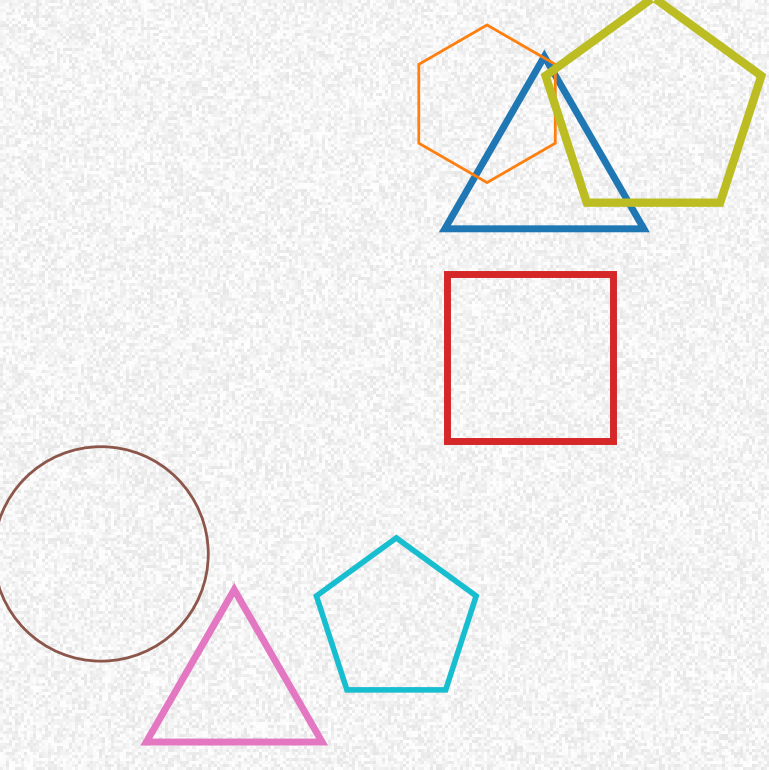[{"shape": "triangle", "thickness": 2.5, "radius": 0.75, "center": [0.707, 0.777]}, {"shape": "hexagon", "thickness": 1, "radius": 0.51, "center": [0.633, 0.865]}, {"shape": "square", "thickness": 2.5, "radius": 0.54, "center": [0.688, 0.536]}, {"shape": "circle", "thickness": 1, "radius": 0.7, "center": [0.131, 0.281]}, {"shape": "triangle", "thickness": 2.5, "radius": 0.66, "center": [0.304, 0.102]}, {"shape": "pentagon", "thickness": 3, "radius": 0.74, "center": [0.849, 0.856]}, {"shape": "pentagon", "thickness": 2, "radius": 0.55, "center": [0.515, 0.192]}]